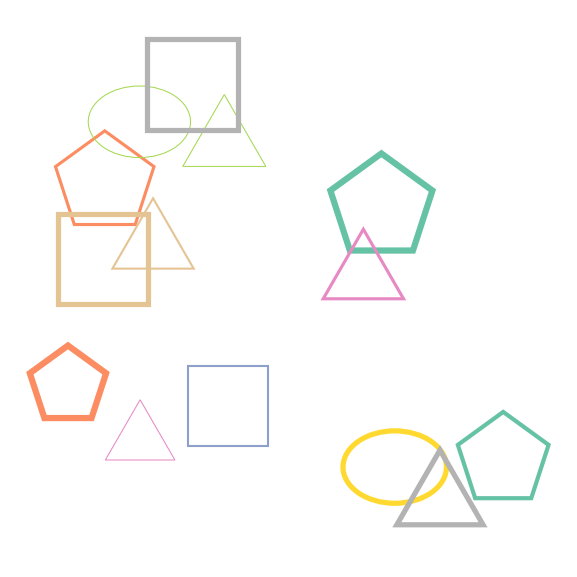[{"shape": "pentagon", "thickness": 2, "radius": 0.41, "center": [0.871, 0.203]}, {"shape": "pentagon", "thickness": 3, "radius": 0.46, "center": [0.66, 0.64]}, {"shape": "pentagon", "thickness": 1.5, "radius": 0.45, "center": [0.181, 0.683]}, {"shape": "pentagon", "thickness": 3, "radius": 0.35, "center": [0.118, 0.331]}, {"shape": "square", "thickness": 1, "radius": 0.34, "center": [0.395, 0.296]}, {"shape": "triangle", "thickness": 1.5, "radius": 0.4, "center": [0.629, 0.522]}, {"shape": "triangle", "thickness": 0.5, "radius": 0.35, "center": [0.243, 0.237]}, {"shape": "oval", "thickness": 0.5, "radius": 0.44, "center": [0.241, 0.788]}, {"shape": "triangle", "thickness": 0.5, "radius": 0.42, "center": [0.388, 0.752]}, {"shape": "oval", "thickness": 2.5, "radius": 0.45, "center": [0.684, 0.19]}, {"shape": "triangle", "thickness": 1, "radius": 0.41, "center": [0.265, 0.575]}, {"shape": "square", "thickness": 2.5, "radius": 0.39, "center": [0.179, 0.55]}, {"shape": "triangle", "thickness": 2.5, "radius": 0.43, "center": [0.762, 0.134]}, {"shape": "square", "thickness": 2.5, "radius": 0.39, "center": [0.334, 0.853]}]